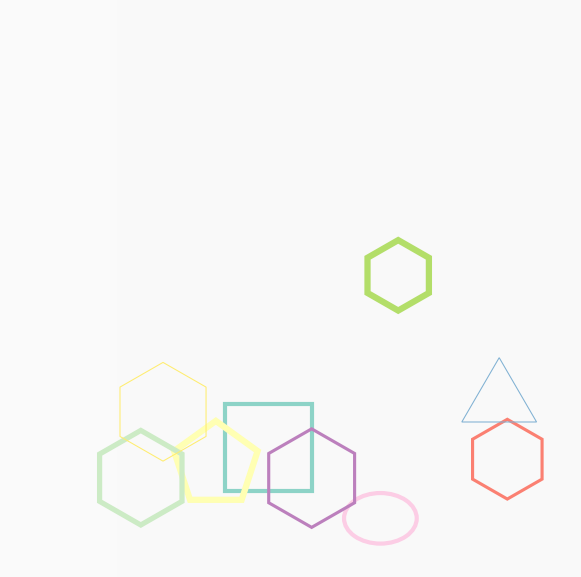[{"shape": "square", "thickness": 2, "radius": 0.38, "center": [0.462, 0.225]}, {"shape": "pentagon", "thickness": 3, "radius": 0.38, "center": [0.371, 0.195]}, {"shape": "hexagon", "thickness": 1.5, "radius": 0.35, "center": [0.873, 0.204]}, {"shape": "triangle", "thickness": 0.5, "radius": 0.37, "center": [0.859, 0.306]}, {"shape": "hexagon", "thickness": 3, "radius": 0.3, "center": [0.685, 0.522]}, {"shape": "oval", "thickness": 2, "radius": 0.31, "center": [0.654, 0.102]}, {"shape": "hexagon", "thickness": 1.5, "radius": 0.43, "center": [0.536, 0.171]}, {"shape": "hexagon", "thickness": 2.5, "radius": 0.41, "center": [0.242, 0.172]}, {"shape": "hexagon", "thickness": 0.5, "radius": 0.43, "center": [0.28, 0.286]}]